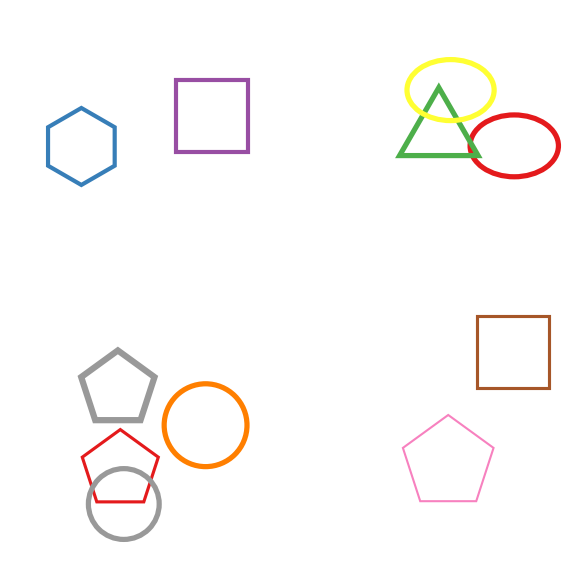[{"shape": "pentagon", "thickness": 1.5, "radius": 0.35, "center": [0.208, 0.186]}, {"shape": "oval", "thickness": 2.5, "radius": 0.38, "center": [0.89, 0.747]}, {"shape": "hexagon", "thickness": 2, "radius": 0.33, "center": [0.141, 0.745]}, {"shape": "triangle", "thickness": 2.5, "radius": 0.39, "center": [0.76, 0.769]}, {"shape": "square", "thickness": 2, "radius": 0.31, "center": [0.367, 0.798]}, {"shape": "circle", "thickness": 2.5, "radius": 0.36, "center": [0.356, 0.263]}, {"shape": "oval", "thickness": 2.5, "radius": 0.38, "center": [0.78, 0.843]}, {"shape": "square", "thickness": 1.5, "radius": 0.31, "center": [0.888, 0.389]}, {"shape": "pentagon", "thickness": 1, "radius": 0.41, "center": [0.776, 0.198]}, {"shape": "circle", "thickness": 2.5, "radius": 0.31, "center": [0.214, 0.126]}, {"shape": "pentagon", "thickness": 3, "radius": 0.33, "center": [0.204, 0.326]}]